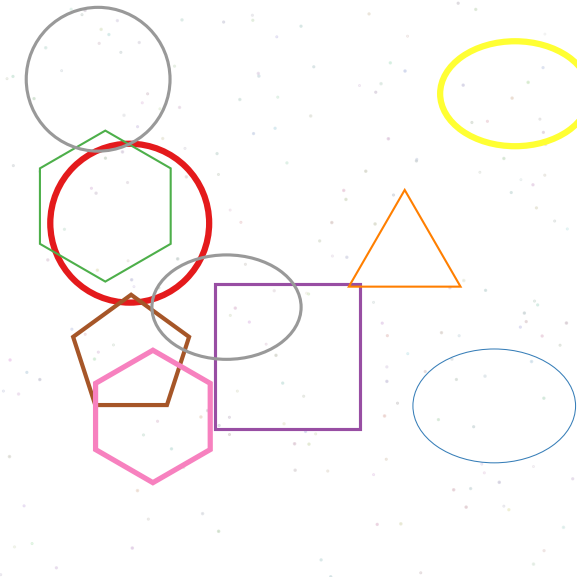[{"shape": "circle", "thickness": 3, "radius": 0.69, "center": [0.225, 0.613]}, {"shape": "oval", "thickness": 0.5, "radius": 0.7, "center": [0.856, 0.296]}, {"shape": "hexagon", "thickness": 1, "radius": 0.65, "center": [0.182, 0.642]}, {"shape": "square", "thickness": 1.5, "radius": 0.63, "center": [0.497, 0.381]}, {"shape": "triangle", "thickness": 1, "radius": 0.56, "center": [0.701, 0.559]}, {"shape": "oval", "thickness": 3, "radius": 0.65, "center": [0.892, 0.837]}, {"shape": "pentagon", "thickness": 2, "radius": 0.53, "center": [0.227, 0.383]}, {"shape": "hexagon", "thickness": 2.5, "radius": 0.57, "center": [0.265, 0.278]}, {"shape": "circle", "thickness": 1.5, "radius": 0.62, "center": [0.17, 0.862]}, {"shape": "oval", "thickness": 1.5, "radius": 0.65, "center": [0.392, 0.467]}]